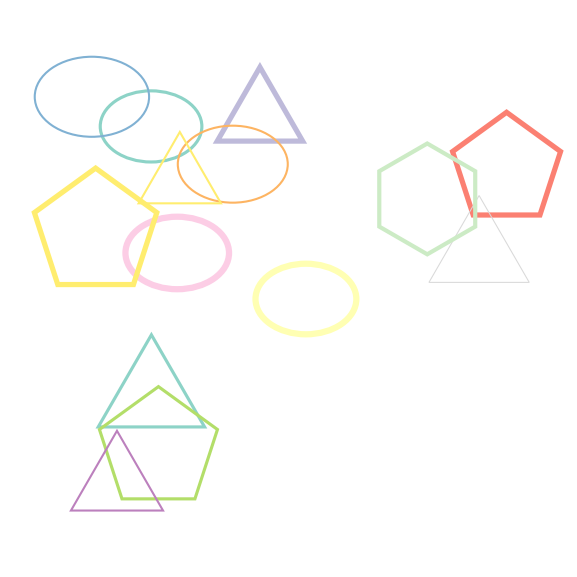[{"shape": "triangle", "thickness": 1.5, "radius": 0.53, "center": [0.262, 0.313]}, {"shape": "oval", "thickness": 1.5, "radius": 0.44, "center": [0.262, 0.78]}, {"shape": "oval", "thickness": 3, "radius": 0.44, "center": [0.53, 0.481]}, {"shape": "triangle", "thickness": 2.5, "radius": 0.43, "center": [0.45, 0.797]}, {"shape": "pentagon", "thickness": 2.5, "radius": 0.49, "center": [0.877, 0.706]}, {"shape": "oval", "thickness": 1, "radius": 0.5, "center": [0.159, 0.832]}, {"shape": "oval", "thickness": 1, "radius": 0.48, "center": [0.403, 0.715]}, {"shape": "pentagon", "thickness": 1.5, "radius": 0.54, "center": [0.274, 0.222]}, {"shape": "oval", "thickness": 3, "radius": 0.45, "center": [0.307, 0.561]}, {"shape": "triangle", "thickness": 0.5, "radius": 0.5, "center": [0.83, 0.56]}, {"shape": "triangle", "thickness": 1, "radius": 0.46, "center": [0.203, 0.161]}, {"shape": "hexagon", "thickness": 2, "radius": 0.48, "center": [0.74, 0.655]}, {"shape": "triangle", "thickness": 1, "radius": 0.41, "center": [0.311, 0.688]}, {"shape": "pentagon", "thickness": 2.5, "radius": 0.56, "center": [0.166, 0.597]}]